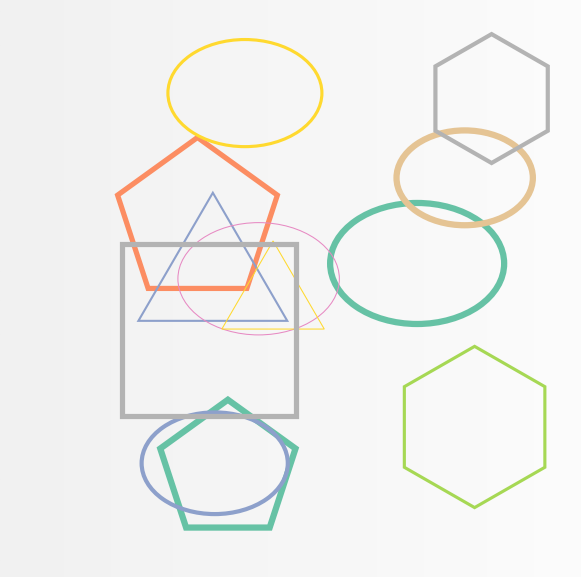[{"shape": "pentagon", "thickness": 3, "radius": 0.61, "center": [0.392, 0.185]}, {"shape": "oval", "thickness": 3, "radius": 0.75, "center": [0.718, 0.543]}, {"shape": "pentagon", "thickness": 2.5, "radius": 0.72, "center": [0.34, 0.617]}, {"shape": "triangle", "thickness": 1, "radius": 0.74, "center": [0.366, 0.517]}, {"shape": "oval", "thickness": 2, "radius": 0.63, "center": [0.369, 0.197]}, {"shape": "oval", "thickness": 0.5, "radius": 0.69, "center": [0.445, 0.516]}, {"shape": "hexagon", "thickness": 1.5, "radius": 0.7, "center": [0.817, 0.26]}, {"shape": "oval", "thickness": 1.5, "radius": 0.66, "center": [0.421, 0.838]}, {"shape": "triangle", "thickness": 0.5, "radius": 0.51, "center": [0.47, 0.48]}, {"shape": "oval", "thickness": 3, "radius": 0.59, "center": [0.799, 0.691]}, {"shape": "square", "thickness": 2.5, "radius": 0.75, "center": [0.36, 0.428]}, {"shape": "hexagon", "thickness": 2, "radius": 0.56, "center": [0.846, 0.828]}]